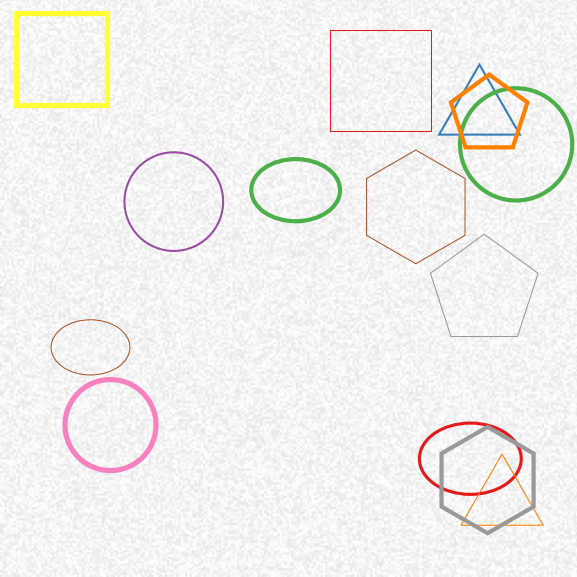[{"shape": "square", "thickness": 0.5, "radius": 0.44, "center": [0.658, 0.86]}, {"shape": "oval", "thickness": 1.5, "radius": 0.44, "center": [0.814, 0.205]}, {"shape": "triangle", "thickness": 1, "radius": 0.4, "center": [0.83, 0.806]}, {"shape": "circle", "thickness": 2, "radius": 0.49, "center": [0.894, 0.749]}, {"shape": "oval", "thickness": 2, "radius": 0.38, "center": [0.512, 0.67]}, {"shape": "circle", "thickness": 1, "radius": 0.43, "center": [0.301, 0.65]}, {"shape": "triangle", "thickness": 0.5, "radius": 0.41, "center": [0.869, 0.131]}, {"shape": "pentagon", "thickness": 2, "radius": 0.35, "center": [0.847, 0.8]}, {"shape": "square", "thickness": 2.5, "radius": 0.4, "center": [0.107, 0.897]}, {"shape": "hexagon", "thickness": 0.5, "radius": 0.49, "center": [0.72, 0.641]}, {"shape": "oval", "thickness": 0.5, "radius": 0.34, "center": [0.157, 0.398]}, {"shape": "circle", "thickness": 2.5, "radius": 0.39, "center": [0.191, 0.263]}, {"shape": "pentagon", "thickness": 0.5, "radius": 0.49, "center": [0.839, 0.496]}, {"shape": "hexagon", "thickness": 2, "radius": 0.46, "center": [0.844, 0.168]}]